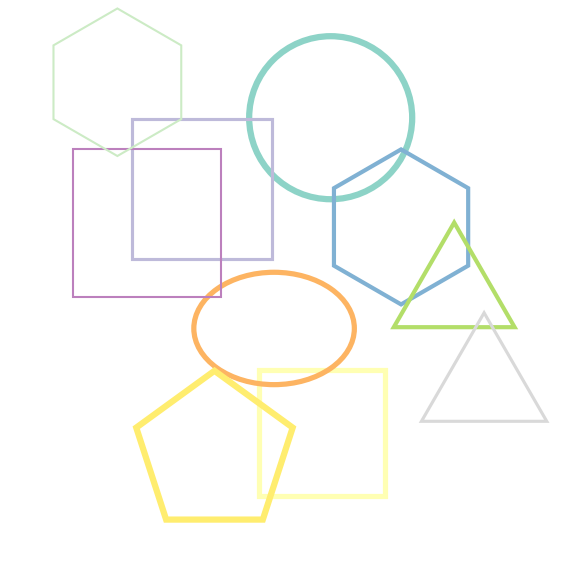[{"shape": "circle", "thickness": 3, "radius": 0.71, "center": [0.573, 0.795]}, {"shape": "square", "thickness": 2.5, "radius": 0.55, "center": [0.558, 0.25]}, {"shape": "square", "thickness": 1.5, "radius": 0.61, "center": [0.35, 0.671]}, {"shape": "hexagon", "thickness": 2, "radius": 0.67, "center": [0.694, 0.606]}, {"shape": "oval", "thickness": 2.5, "radius": 0.69, "center": [0.475, 0.43]}, {"shape": "triangle", "thickness": 2, "radius": 0.6, "center": [0.786, 0.493]}, {"shape": "triangle", "thickness": 1.5, "radius": 0.63, "center": [0.838, 0.332]}, {"shape": "square", "thickness": 1, "radius": 0.64, "center": [0.255, 0.614]}, {"shape": "hexagon", "thickness": 1, "radius": 0.64, "center": [0.203, 0.857]}, {"shape": "pentagon", "thickness": 3, "radius": 0.71, "center": [0.371, 0.215]}]